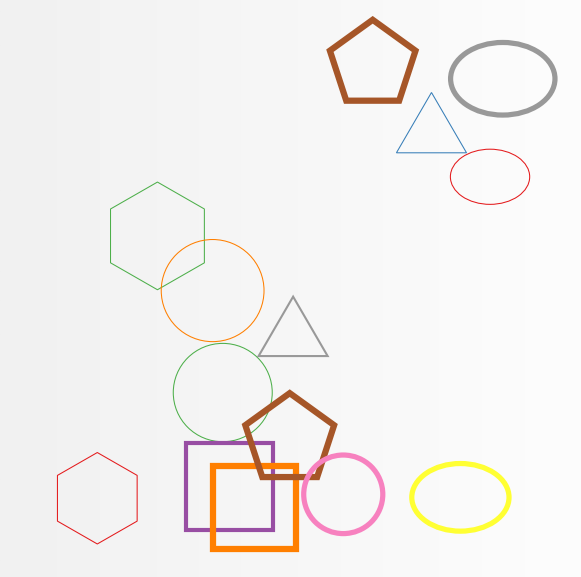[{"shape": "hexagon", "thickness": 0.5, "radius": 0.4, "center": [0.167, 0.136]}, {"shape": "oval", "thickness": 0.5, "radius": 0.34, "center": [0.843, 0.693]}, {"shape": "triangle", "thickness": 0.5, "radius": 0.35, "center": [0.742, 0.769]}, {"shape": "hexagon", "thickness": 0.5, "radius": 0.47, "center": [0.271, 0.591]}, {"shape": "circle", "thickness": 0.5, "radius": 0.43, "center": [0.383, 0.319]}, {"shape": "square", "thickness": 2, "radius": 0.38, "center": [0.395, 0.157]}, {"shape": "circle", "thickness": 0.5, "radius": 0.44, "center": [0.366, 0.496]}, {"shape": "square", "thickness": 3, "radius": 0.36, "center": [0.437, 0.12]}, {"shape": "oval", "thickness": 2.5, "radius": 0.42, "center": [0.792, 0.138]}, {"shape": "pentagon", "thickness": 3, "radius": 0.4, "center": [0.498, 0.238]}, {"shape": "pentagon", "thickness": 3, "radius": 0.39, "center": [0.641, 0.887]}, {"shape": "circle", "thickness": 2.5, "radius": 0.34, "center": [0.591, 0.143]}, {"shape": "triangle", "thickness": 1, "radius": 0.34, "center": [0.504, 0.417]}, {"shape": "oval", "thickness": 2.5, "radius": 0.45, "center": [0.865, 0.863]}]